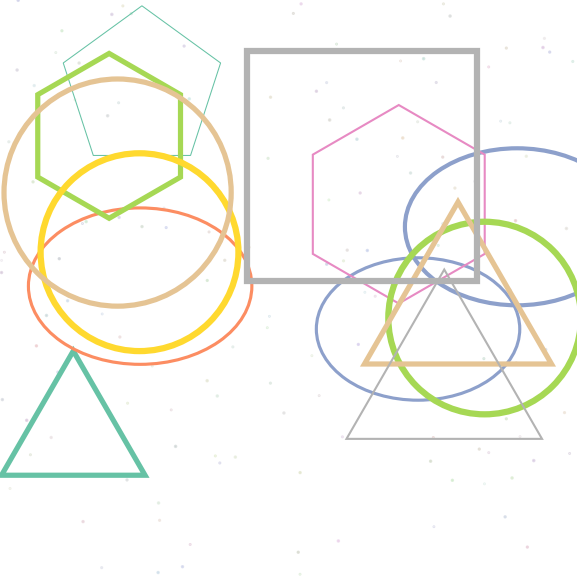[{"shape": "pentagon", "thickness": 0.5, "radius": 0.72, "center": [0.246, 0.846]}, {"shape": "triangle", "thickness": 2.5, "radius": 0.72, "center": [0.127, 0.248]}, {"shape": "oval", "thickness": 1.5, "radius": 0.97, "center": [0.243, 0.504]}, {"shape": "oval", "thickness": 2, "radius": 0.97, "center": [0.895, 0.606]}, {"shape": "oval", "thickness": 1.5, "radius": 0.88, "center": [0.724, 0.429]}, {"shape": "hexagon", "thickness": 1, "radius": 0.86, "center": [0.691, 0.645]}, {"shape": "hexagon", "thickness": 2.5, "radius": 0.71, "center": [0.189, 0.764]}, {"shape": "circle", "thickness": 3, "radius": 0.83, "center": [0.839, 0.448]}, {"shape": "circle", "thickness": 3, "radius": 0.86, "center": [0.242, 0.562]}, {"shape": "triangle", "thickness": 2.5, "radius": 0.93, "center": [0.793, 0.462]}, {"shape": "circle", "thickness": 2.5, "radius": 0.98, "center": [0.204, 0.666]}, {"shape": "triangle", "thickness": 1, "radius": 0.98, "center": [0.769, 0.337]}, {"shape": "square", "thickness": 3, "radius": 0.99, "center": [0.627, 0.712]}]